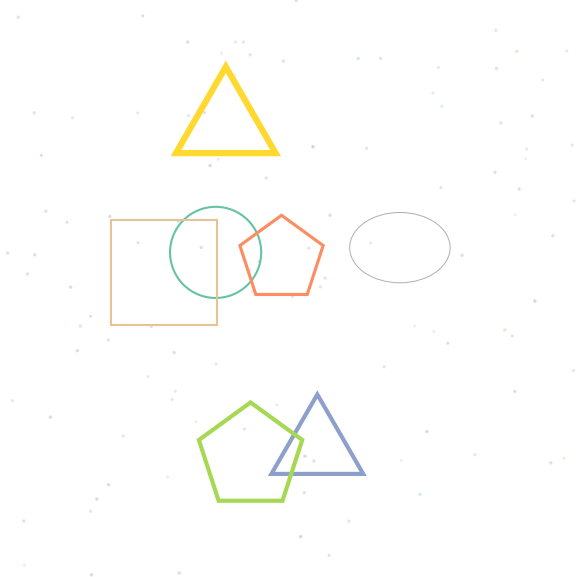[{"shape": "circle", "thickness": 1, "radius": 0.39, "center": [0.373, 0.562]}, {"shape": "pentagon", "thickness": 1.5, "radius": 0.38, "center": [0.487, 0.551]}, {"shape": "triangle", "thickness": 2, "radius": 0.46, "center": [0.549, 0.224]}, {"shape": "pentagon", "thickness": 2, "radius": 0.47, "center": [0.434, 0.208]}, {"shape": "triangle", "thickness": 3, "radius": 0.5, "center": [0.391, 0.784]}, {"shape": "square", "thickness": 1, "radius": 0.46, "center": [0.284, 0.527]}, {"shape": "oval", "thickness": 0.5, "radius": 0.43, "center": [0.692, 0.57]}]